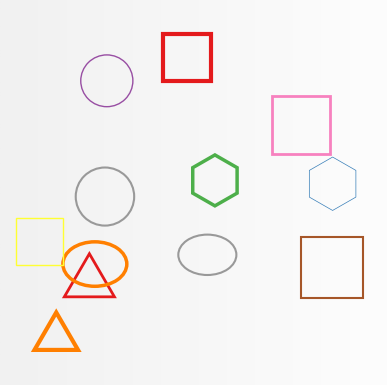[{"shape": "triangle", "thickness": 2, "radius": 0.37, "center": [0.231, 0.266]}, {"shape": "square", "thickness": 3, "radius": 0.31, "center": [0.482, 0.852]}, {"shape": "hexagon", "thickness": 0.5, "radius": 0.35, "center": [0.858, 0.523]}, {"shape": "hexagon", "thickness": 2.5, "radius": 0.33, "center": [0.555, 0.531]}, {"shape": "circle", "thickness": 1, "radius": 0.34, "center": [0.276, 0.79]}, {"shape": "oval", "thickness": 2.5, "radius": 0.41, "center": [0.245, 0.314]}, {"shape": "triangle", "thickness": 3, "radius": 0.32, "center": [0.145, 0.124]}, {"shape": "square", "thickness": 1, "radius": 0.3, "center": [0.102, 0.373]}, {"shape": "square", "thickness": 1.5, "radius": 0.4, "center": [0.856, 0.305]}, {"shape": "square", "thickness": 2, "radius": 0.38, "center": [0.776, 0.676]}, {"shape": "oval", "thickness": 1.5, "radius": 0.37, "center": [0.535, 0.338]}, {"shape": "circle", "thickness": 1.5, "radius": 0.38, "center": [0.271, 0.489]}]